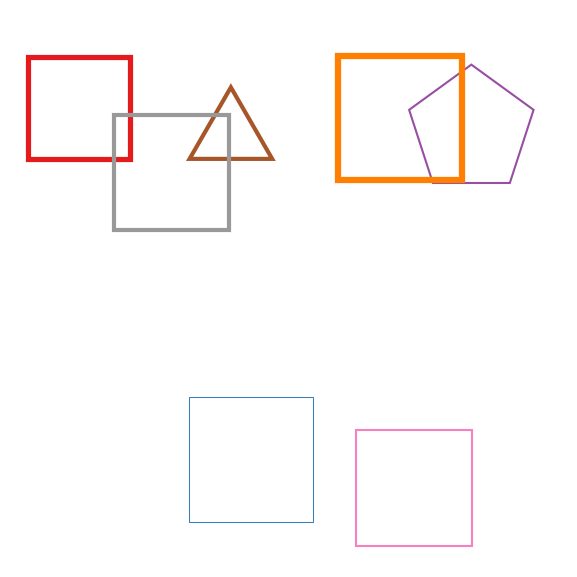[{"shape": "square", "thickness": 2.5, "radius": 0.44, "center": [0.136, 0.812]}, {"shape": "square", "thickness": 0.5, "radius": 0.54, "center": [0.435, 0.203]}, {"shape": "pentagon", "thickness": 1, "radius": 0.57, "center": [0.816, 0.774]}, {"shape": "square", "thickness": 3, "radius": 0.54, "center": [0.693, 0.794]}, {"shape": "triangle", "thickness": 2, "radius": 0.41, "center": [0.4, 0.765]}, {"shape": "square", "thickness": 1, "radius": 0.5, "center": [0.717, 0.154]}, {"shape": "square", "thickness": 2, "radius": 0.5, "center": [0.296, 0.7]}]